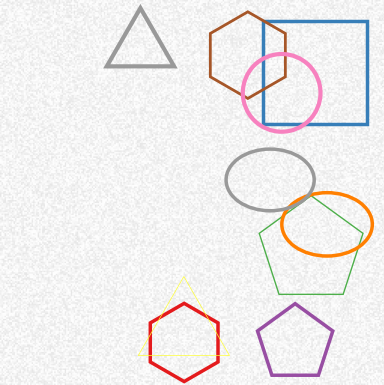[{"shape": "hexagon", "thickness": 2.5, "radius": 0.51, "center": [0.478, 0.111]}, {"shape": "square", "thickness": 2.5, "radius": 0.67, "center": [0.818, 0.811]}, {"shape": "pentagon", "thickness": 1, "radius": 0.71, "center": [0.808, 0.35]}, {"shape": "pentagon", "thickness": 2.5, "radius": 0.51, "center": [0.767, 0.108]}, {"shape": "oval", "thickness": 2.5, "radius": 0.59, "center": [0.85, 0.417]}, {"shape": "triangle", "thickness": 0.5, "radius": 0.68, "center": [0.478, 0.145]}, {"shape": "hexagon", "thickness": 2, "radius": 0.56, "center": [0.644, 0.857]}, {"shape": "circle", "thickness": 3, "radius": 0.5, "center": [0.732, 0.759]}, {"shape": "triangle", "thickness": 3, "radius": 0.5, "center": [0.365, 0.878]}, {"shape": "oval", "thickness": 2.5, "radius": 0.57, "center": [0.702, 0.533]}]